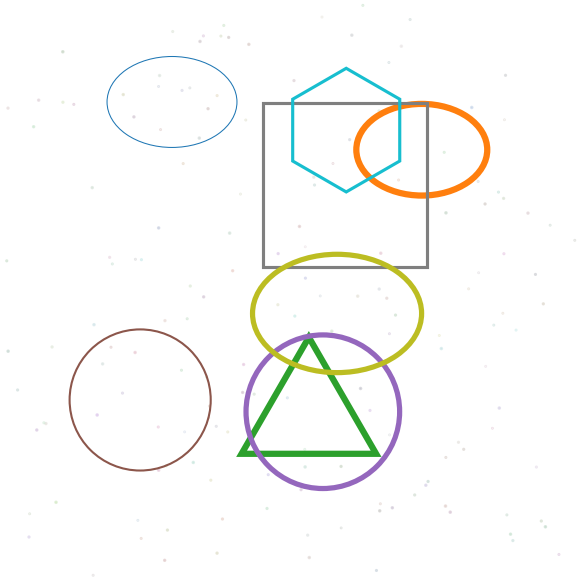[{"shape": "oval", "thickness": 0.5, "radius": 0.56, "center": [0.298, 0.823]}, {"shape": "oval", "thickness": 3, "radius": 0.57, "center": [0.73, 0.74]}, {"shape": "triangle", "thickness": 3, "radius": 0.67, "center": [0.535, 0.281]}, {"shape": "circle", "thickness": 2.5, "radius": 0.66, "center": [0.559, 0.286]}, {"shape": "circle", "thickness": 1, "radius": 0.61, "center": [0.243, 0.307]}, {"shape": "square", "thickness": 1.5, "radius": 0.71, "center": [0.598, 0.679]}, {"shape": "oval", "thickness": 2.5, "radius": 0.73, "center": [0.584, 0.456]}, {"shape": "hexagon", "thickness": 1.5, "radius": 0.54, "center": [0.6, 0.774]}]